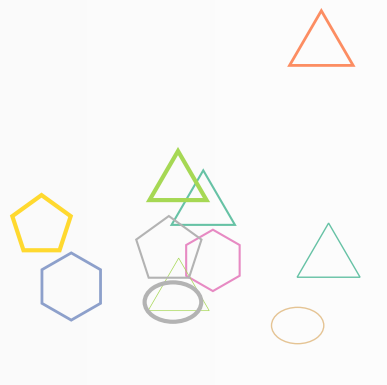[{"shape": "triangle", "thickness": 1, "radius": 0.47, "center": [0.848, 0.327]}, {"shape": "triangle", "thickness": 1.5, "radius": 0.47, "center": [0.525, 0.463]}, {"shape": "triangle", "thickness": 2, "radius": 0.47, "center": [0.829, 0.877]}, {"shape": "hexagon", "thickness": 2, "radius": 0.44, "center": [0.184, 0.256]}, {"shape": "hexagon", "thickness": 1.5, "radius": 0.4, "center": [0.549, 0.324]}, {"shape": "triangle", "thickness": 0.5, "radius": 0.46, "center": [0.461, 0.239]}, {"shape": "triangle", "thickness": 3, "radius": 0.42, "center": [0.459, 0.523]}, {"shape": "pentagon", "thickness": 3, "radius": 0.4, "center": [0.107, 0.414]}, {"shape": "oval", "thickness": 1, "radius": 0.34, "center": [0.768, 0.154]}, {"shape": "oval", "thickness": 3, "radius": 0.37, "center": [0.446, 0.215]}, {"shape": "pentagon", "thickness": 1.5, "radius": 0.44, "center": [0.436, 0.35]}]